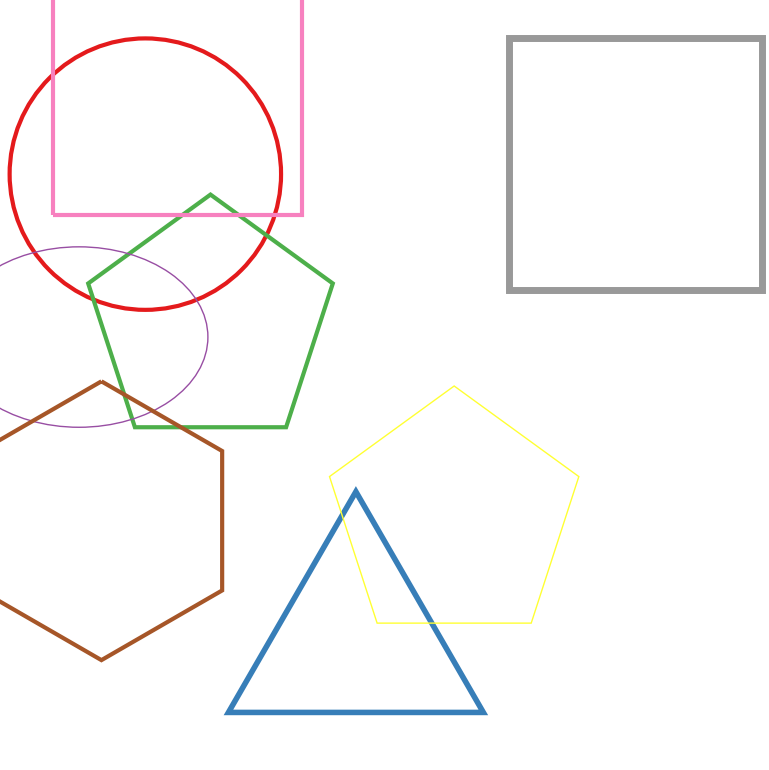[{"shape": "circle", "thickness": 1.5, "radius": 0.88, "center": [0.189, 0.774]}, {"shape": "triangle", "thickness": 2, "radius": 0.96, "center": [0.462, 0.17]}, {"shape": "pentagon", "thickness": 1.5, "radius": 0.84, "center": [0.273, 0.58]}, {"shape": "oval", "thickness": 0.5, "radius": 0.84, "center": [0.103, 0.562]}, {"shape": "pentagon", "thickness": 0.5, "radius": 0.85, "center": [0.59, 0.328]}, {"shape": "hexagon", "thickness": 1.5, "radius": 0.91, "center": [0.132, 0.324]}, {"shape": "square", "thickness": 1.5, "radius": 0.81, "center": [0.23, 0.882]}, {"shape": "square", "thickness": 2.5, "radius": 0.82, "center": [0.825, 0.787]}]